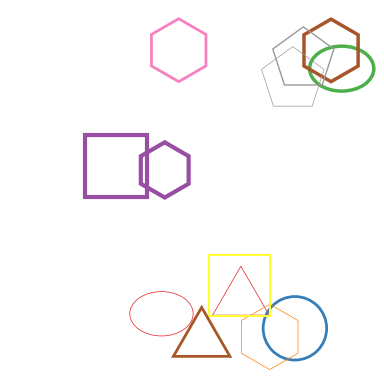[{"shape": "triangle", "thickness": 0.5, "radius": 0.42, "center": [0.626, 0.224]}, {"shape": "oval", "thickness": 0.5, "radius": 0.41, "center": [0.419, 0.185]}, {"shape": "circle", "thickness": 2, "radius": 0.41, "center": [0.766, 0.147]}, {"shape": "oval", "thickness": 2.5, "radius": 0.42, "center": [0.888, 0.822]}, {"shape": "square", "thickness": 3, "radius": 0.4, "center": [0.301, 0.57]}, {"shape": "hexagon", "thickness": 3, "radius": 0.36, "center": [0.428, 0.559]}, {"shape": "hexagon", "thickness": 0.5, "radius": 0.42, "center": [0.701, 0.125]}, {"shape": "square", "thickness": 1.5, "radius": 0.4, "center": [0.623, 0.258]}, {"shape": "hexagon", "thickness": 2.5, "radius": 0.41, "center": [0.86, 0.869]}, {"shape": "triangle", "thickness": 2, "radius": 0.42, "center": [0.524, 0.117]}, {"shape": "hexagon", "thickness": 2, "radius": 0.41, "center": [0.464, 0.87]}, {"shape": "pentagon", "thickness": 0.5, "radius": 0.43, "center": [0.761, 0.793]}, {"shape": "pentagon", "thickness": 1, "radius": 0.42, "center": [0.788, 0.847]}]